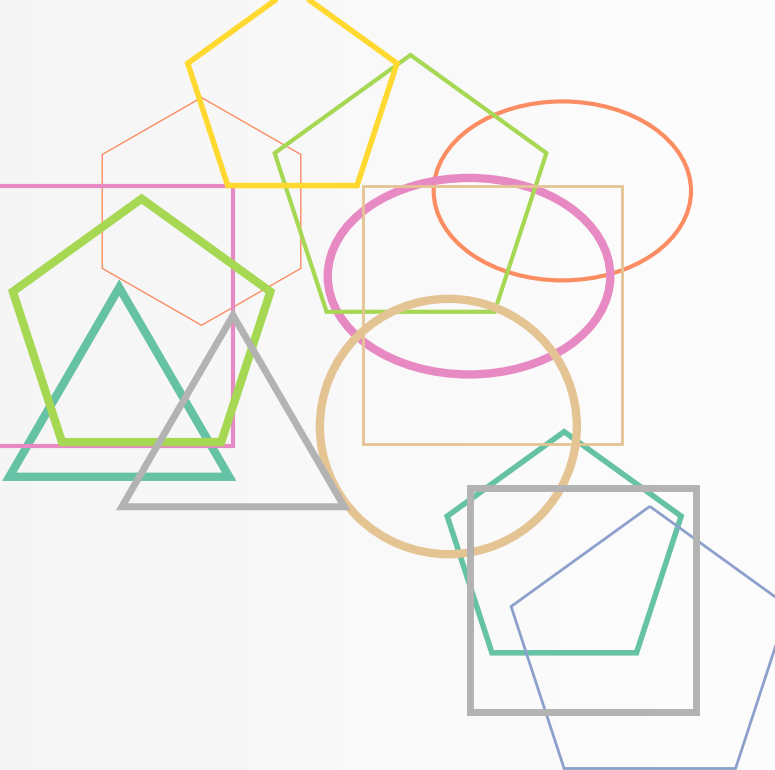[{"shape": "triangle", "thickness": 3, "radius": 0.82, "center": [0.154, 0.463]}, {"shape": "pentagon", "thickness": 2, "radius": 0.79, "center": [0.728, 0.281]}, {"shape": "oval", "thickness": 1.5, "radius": 0.83, "center": [0.726, 0.752]}, {"shape": "hexagon", "thickness": 0.5, "radius": 0.74, "center": [0.26, 0.725]}, {"shape": "pentagon", "thickness": 1, "radius": 0.94, "center": [0.838, 0.154]}, {"shape": "oval", "thickness": 3, "radius": 0.91, "center": [0.605, 0.641]}, {"shape": "square", "thickness": 1.5, "radius": 0.84, "center": [0.132, 0.59]}, {"shape": "pentagon", "thickness": 3, "radius": 0.87, "center": [0.183, 0.567]}, {"shape": "pentagon", "thickness": 1.5, "radius": 0.92, "center": [0.53, 0.744]}, {"shape": "pentagon", "thickness": 2, "radius": 0.71, "center": [0.377, 0.874]}, {"shape": "circle", "thickness": 3, "radius": 0.83, "center": [0.579, 0.446]}, {"shape": "square", "thickness": 1, "radius": 0.84, "center": [0.635, 0.591]}, {"shape": "triangle", "thickness": 2.5, "radius": 0.83, "center": [0.301, 0.425]}, {"shape": "square", "thickness": 2.5, "radius": 0.73, "center": [0.752, 0.221]}]